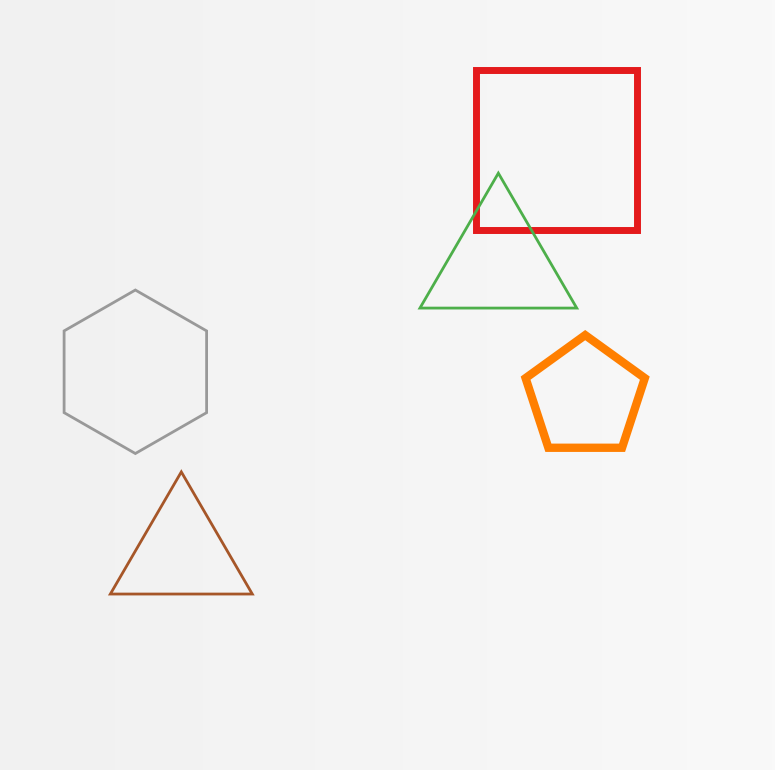[{"shape": "square", "thickness": 2.5, "radius": 0.52, "center": [0.718, 0.805]}, {"shape": "triangle", "thickness": 1, "radius": 0.58, "center": [0.643, 0.658]}, {"shape": "pentagon", "thickness": 3, "radius": 0.4, "center": [0.755, 0.484]}, {"shape": "triangle", "thickness": 1, "radius": 0.53, "center": [0.234, 0.281]}, {"shape": "hexagon", "thickness": 1, "radius": 0.53, "center": [0.175, 0.517]}]